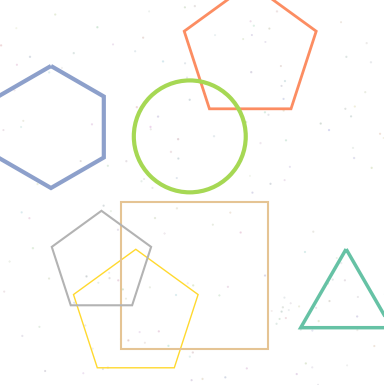[{"shape": "triangle", "thickness": 2.5, "radius": 0.68, "center": [0.899, 0.217]}, {"shape": "pentagon", "thickness": 2, "radius": 0.9, "center": [0.65, 0.863]}, {"shape": "hexagon", "thickness": 3, "radius": 0.79, "center": [0.132, 0.67]}, {"shape": "circle", "thickness": 3, "radius": 0.73, "center": [0.493, 0.646]}, {"shape": "pentagon", "thickness": 1, "radius": 0.85, "center": [0.353, 0.182]}, {"shape": "square", "thickness": 1.5, "radius": 0.96, "center": [0.506, 0.284]}, {"shape": "pentagon", "thickness": 1.5, "radius": 0.68, "center": [0.263, 0.317]}]